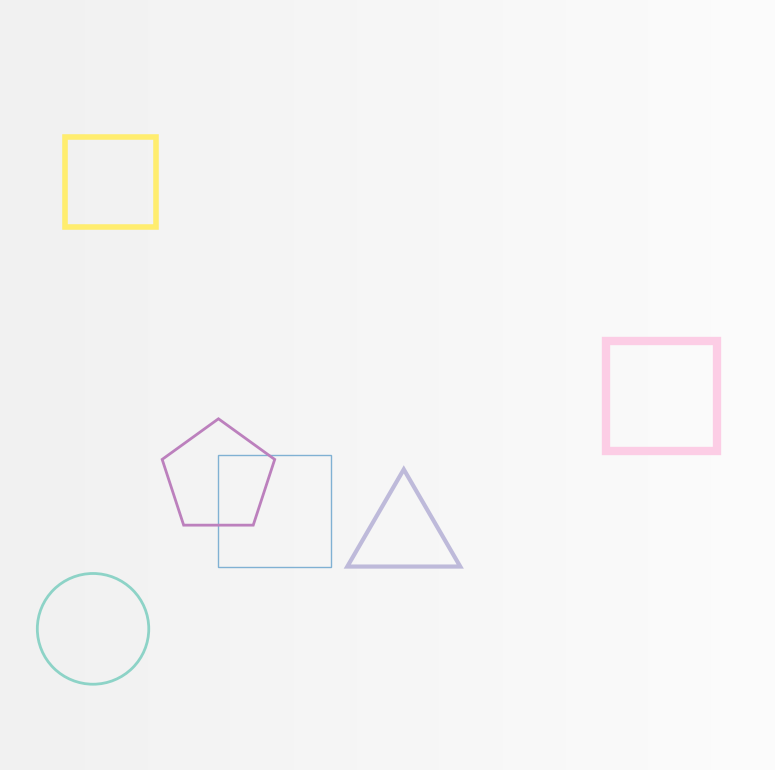[{"shape": "circle", "thickness": 1, "radius": 0.36, "center": [0.12, 0.183]}, {"shape": "triangle", "thickness": 1.5, "radius": 0.42, "center": [0.521, 0.306]}, {"shape": "square", "thickness": 0.5, "radius": 0.36, "center": [0.355, 0.336]}, {"shape": "square", "thickness": 3, "radius": 0.36, "center": [0.854, 0.486]}, {"shape": "pentagon", "thickness": 1, "radius": 0.38, "center": [0.282, 0.38]}, {"shape": "square", "thickness": 2, "radius": 0.29, "center": [0.142, 0.763]}]